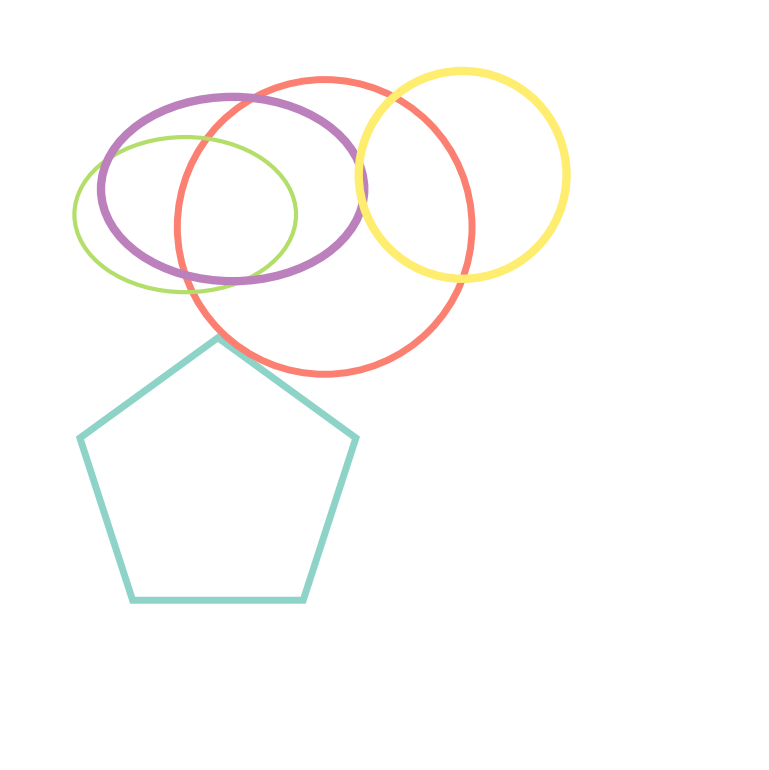[{"shape": "pentagon", "thickness": 2.5, "radius": 0.94, "center": [0.283, 0.373]}, {"shape": "circle", "thickness": 2.5, "radius": 0.96, "center": [0.422, 0.705]}, {"shape": "oval", "thickness": 1.5, "radius": 0.72, "center": [0.241, 0.721]}, {"shape": "oval", "thickness": 3, "radius": 0.85, "center": [0.302, 0.755]}, {"shape": "circle", "thickness": 3, "radius": 0.67, "center": [0.601, 0.773]}]